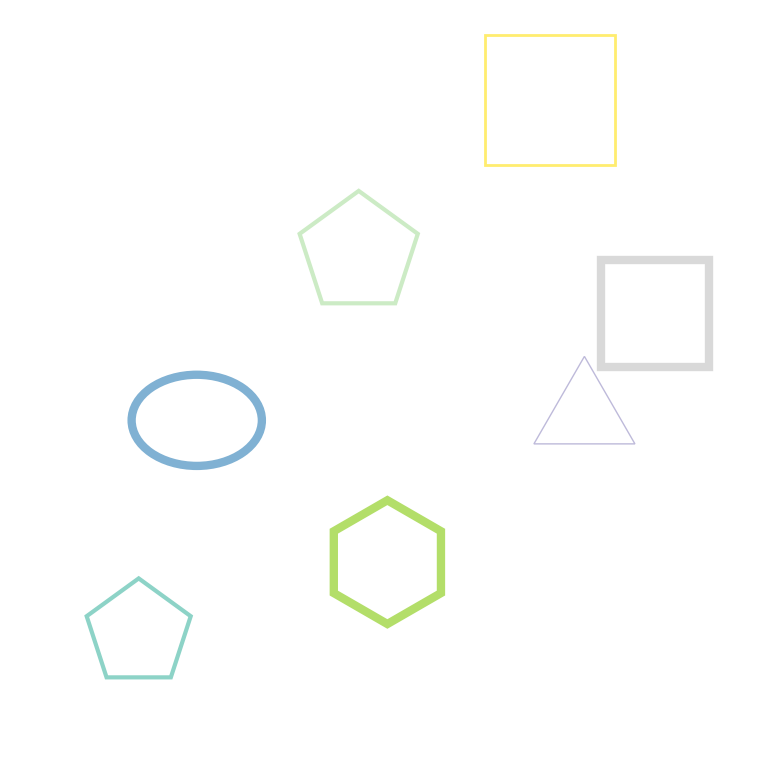[{"shape": "pentagon", "thickness": 1.5, "radius": 0.36, "center": [0.18, 0.178]}, {"shape": "triangle", "thickness": 0.5, "radius": 0.38, "center": [0.759, 0.461]}, {"shape": "oval", "thickness": 3, "radius": 0.42, "center": [0.256, 0.454]}, {"shape": "hexagon", "thickness": 3, "radius": 0.4, "center": [0.503, 0.27]}, {"shape": "square", "thickness": 3, "radius": 0.35, "center": [0.851, 0.593]}, {"shape": "pentagon", "thickness": 1.5, "radius": 0.4, "center": [0.466, 0.671]}, {"shape": "square", "thickness": 1, "radius": 0.42, "center": [0.714, 0.87]}]